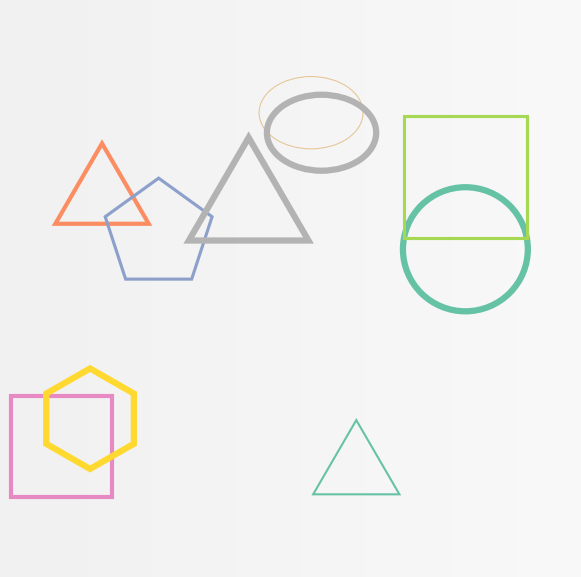[{"shape": "triangle", "thickness": 1, "radius": 0.43, "center": [0.613, 0.186]}, {"shape": "circle", "thickness": 3, "radius": 0.54, "center": [0.801, 0.568]}, {"shape": "triangle", "thickness": 2, "radius": 0.46, "center": [0.176, 0.658]}, {"shape": "pentagon", "thickness": 1.5, "radius": 0.48, "center": [0.273, 0.594]}, {"shape": "square", "thickness": 2, "radius": 0.43, "center": [0.106, 0.226]}, {"shape": "square", "thickness": 1.5, "radius": 0.53, "center": [0.801, 0.693]}, {"shape": "hexagon", "thickness": 3, "radius": 0.44, "center": [0.155, 0.274]}, {"shape": "oval", "thickness": 0.5, "radius": 0.45, "center": [0.535, 0.804]}, {"shape": "triangle", "thickness": 3, "radius": 0.59, "center": [0.428, 0.642]}, {"shape": "oval", "thickness": 3, "radius": 0.47, "center": [0.553, 0.769]}]